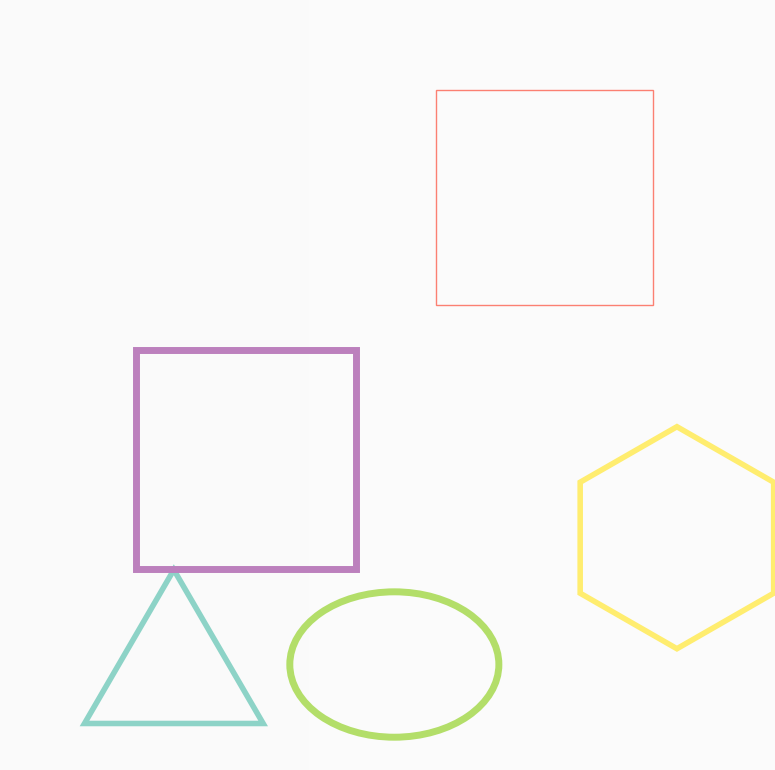[{"shape": "triangle", "thickness": 2, "radius": 0.67, "center": [0.224, 0.127]}, {"shape": "square", "thickness": 0.5, "radius": 0.7, "center": [0.703, 0.744]}, {"shape": "oval", "thickness": 2.5, "radius": 0.67, "center": [0.509, 0.137]}, {"shape": "square", "thickness": 2.5, "radius": 0.71, "center": [0.317, 0.403]}, {"shape": "hexagon", "thickness": 2, "radius": 0.72, "center": [0.873, 0.302]}]